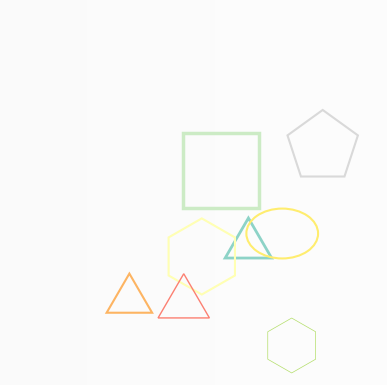[{"shape": "triangle", "thickness": 2, "radius": 0.35, "center": [0.641, 0.364]}, {"shape": "hexagon", "thickness": 1.5, "radius": 0.49, "center": [0.521, 0.334]}, {"shape": "triangle", "thickness": 1, "radius": 0.38, "center": [0.474, 0.212]}, {"shape": "triangle", "thickness": 1.5, "radius": 0.34, "center": [0.334, 0.222]}, {"shape": "hexagon", "thickness": 0.5, "radius": 0.36, "center": [0.753, 0.103]}, {"shape": "pentagon", "thickness": 1.5, "radius": 0.48, "center": [0.833, 0.619]}, {"shape": "square", "thickness": 2.5, "radius": 0.49, "center": [0.57, 0.556]}, {"shape": "oval", "thickness": 1.5, "radius": 0.46, "center": [0.728, 0.393]}]